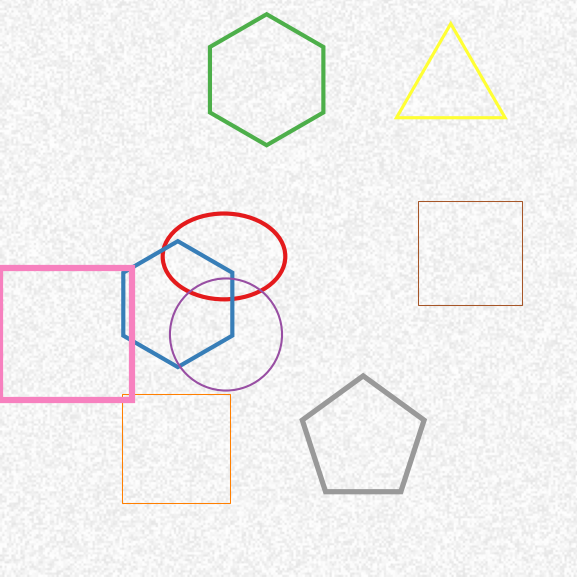[{"shape": "oval", "thickness": 2, "radius": 0.53, "center": [0.388, 0.555]}, {"shape": "hexagon", "thickness": 2, "radius": 0.54, "center": [0.308, 0.472]}, {"shape": "hexagon", "thickness": 2, "radius": 0.57, "center": [0.462, 0.861]}, {"shape": "circle", "thickness": 1, "radius": 0.49, "center": [0.391, 0.42]}, {"shape": "square", "thickness": 0.5, "radius": 0.47, "center": [0.305, 0.223]}, {"shape": "triangle", "thickness": 1.5, "radius": 0.54, "center": [0.781, 0.85]}, {"shape": "square", "thickness": 0.5, "radius": 0.45, "center": [0.814, 0.561]}, {"shape": "square", "thickness": 3, "radius": 0.57, "center": [0.115, 0.421]}, {"shape": "pentagon", "thickness": 2.5, "radius": 0.55, "center": [0.629, 0.237]}]